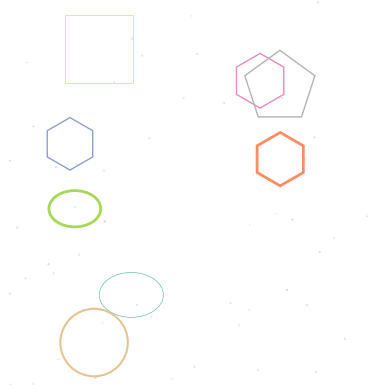[{"shape": "oval", "thickness": 0.5, "radius": 0.42, "center": [0.341, 0.234]}, {"shape": "hexagon", "thickness": 2, "radius": 0.35, "center": [0.728, 0.587]}, {"shape": "hexagon", "thickness": 1, "radius": 0.34, "center": [0.182, 0.626]}, {"shape": "hexagon", "thickness": 1, "radius": 0.35, "center": [0.676, 0.79]}, {"shape": "oval", "thickness": 2, "radius": 0.34, "center": [0.194, 0.458]}, {"shape": "square", "thickness": 0.5, "radius": 0.44, "center": [0.256, 0.872]}, {"shape": "circle", "thickness": 1.5, "radius": 0.44, "center": [0.244, 0.11]}, {"shape": "pentagon", "thickness": 1, "radius": 0.48, "center": [0.727, 0.774]}]